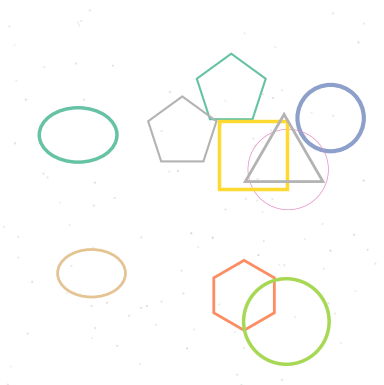[{"shape": "pentagon", "thickness": 1.5, "radius": 0.47, "center": [0.601, 0.766]}, {"shape": "oval", "thickness": 2.5, "radius": 0.5, "center": [0.203, 0.649]}, {"shape": "hexagon", "thickness": 2, "radius": 0.45, "center": [0.634, 0.233]}, {"shape": "circle", "thickness": 3, "radius": 0.43, "center": [0.859, 0.693]}, {"shape": "circle", "thickness": 0.5, "radius": 0.52, "center": [0.749, 0.56]}, {"shape": "circle", "thickness": 2.5, "radius": 0.56, "center": [0.744, 0.165]}, {"shape": "square", "thickness": 2.5, "radius": 0.44, "center": [0.656, 0.597]}, {"shape": "oval", "thickness": 2, "radius": 0.44, "center": [0.238, 0.29]}, {"shape": "triangle", "thickness": 2, "radius": 0.58, "center": [0.738, 0.587]}, {"shape": "pentagon", "thickness": 1.5, "radius": 0.47, "center": [0.474, 0.656]}]